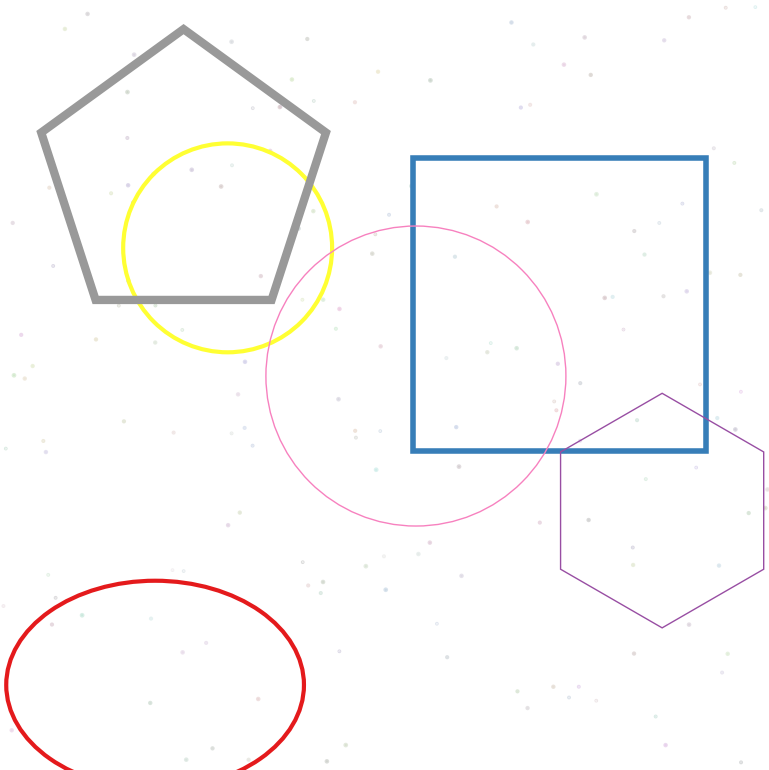[{"shape": "oval", "thickness": 1.5, "radius": 0.97, "center": [0.201, 0.11]}, {"shape": "square", "thickness": 2, "radius": 0.95, "center": [0.727, 0.605]}, {"shape": "hexagon", "thickness": 0.5, "radius": 0.76, "center": [0.86, 0.337]}, {"shape": "circle", "thickness": 1.5, "radius": 0.68, "center": [0.296, 0.678]}, {"shape": "circle", "thickness": 0.5, "radius": 0.97, "center": [0.54, 0.512]}, {"shape": "pentagon", "thickness": 3, "radius": 0.97, "center": [0.238, 0.768]}]